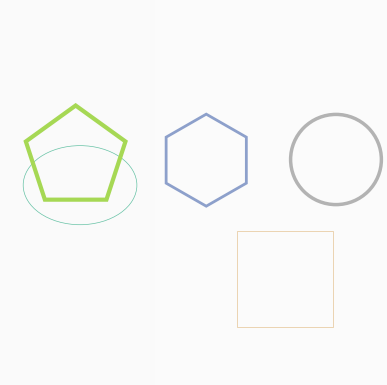[{"shape": "oval", "thickness": 0.5, "radius": 0.73, "center": [0.207, 0.519]}, {"shape": "hexagon", "thickness": 2, "radius": 0.6, "center": [0.532, 0.584]}, {"shape": "pentagon", "thickness": 3, "radius": 0.68, "center": [0.195, 0.591]}, {"shape": "square", "thickness": 0.5, "radius": 0.62, "center": [0.736, 0.274]}, {"shape": "circle", "thickness": 2.5, "radius": 0.59, "center": [0.867, 0.586]}]